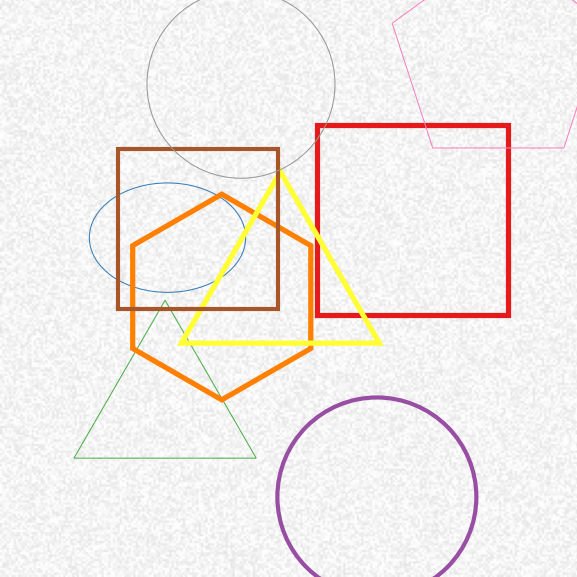[{"shape": "square", "thickness": 2.5, "radius": 0.82, "center": [0.714, 0.618]}, {"shape": "oval", "thickness": 0.5, "radius": 0.68, "center": [0.29, 0.588]}, {"shape": "triangle", "thickness": 0.5, "radius": 0.91, "center": [0.286, 0.297]}, {"shape": "circle", "thickness": 2, "radius": 0.86, "center": [0.653, 0.139]}, {"shape": "hexagon", "thickness": 2.5, "radius": 0.89, "center": [0.384, 0.485]}, {"shape": "triangle", "thickness": 2.5, "radius": 0.99, "center": [0.485, 0.504]}, {"shape": "square", "thickness": 2, "radius": 0.69, "center": [0.342, 0.602]}, {"shape": "pentagon", "thickness": 0.5, "radius": 0.97, "center": [0.863, 0.899]}, {"shape": "circle", "thickness": 0.5, "radius": 0.81, "center": [0.417, 0.853]}]